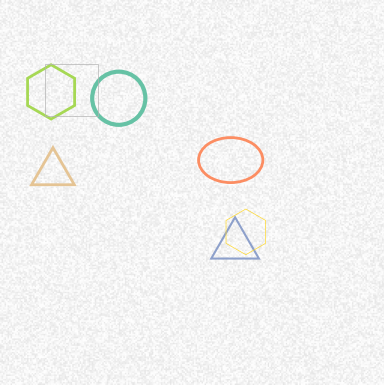[{"shape": "circle", "thickness": 3, "radius": 0.35, "center": [0.309, 0.745]}, {"shape": "oval", "thickness": 2, "radius": 0.42, "center": [0.599, 0.584]}, {"shape": "triangle", "thickness": 1.5, "radius": 0.36, "center": [0.611, 0.364]}, {"shape": "hexagon", "thickness": 2, "radius": 0.35, "center": [0.133, 0.761]}, {"shape": "hexagon", "thickness": 0.5, "radius": 0.3, "center": [0.638, 0.398]}, {"shape": "triangle", "thickness": 2, "radius": 0.32, "center": [0.138, 0.552]}, {"shape": "square", "thickness": 0.5, "radius": 0.34, "center": [0.186, 0.766]}]